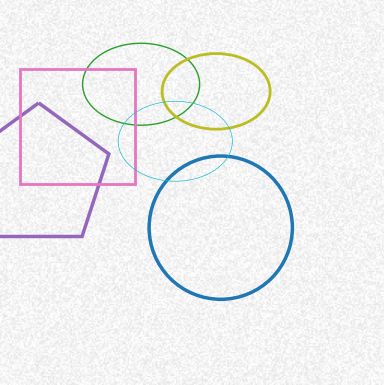[{"shape": "circle", "thickness": 2.5, "radius": 0.93, "center": [0.573, 0.409]}, {"shape": "oval", "thickness": 1, "radius": 0.76, "center": [0.367, 0.781]}, {"shape": "pentagon", "thickness": 2.5, "radius": 0.96, "center": [0.1, 0.541]}, {"shape": "square", "thickness": 2, "radius": 0.74, "center": [0.201, 0.671]}, {"shape": "oval", "thickness": 2, "radius": 0.7, "center": [0.561, 0.763]}, {"shape": "oval", "thickness": 0.5, "radius": 0.74, "center": [0.455, 0.633]}]